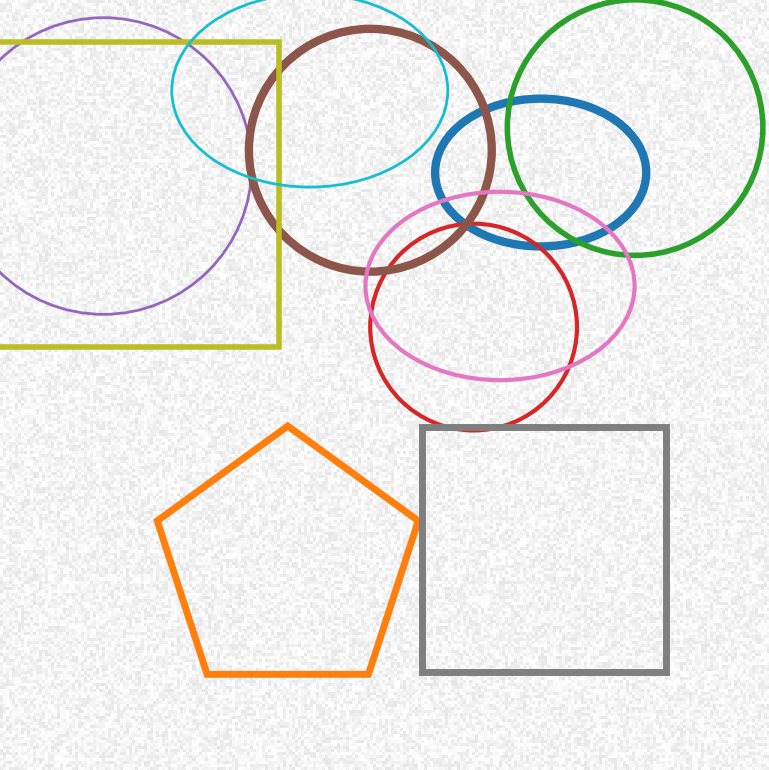[{"shape": "oval", "thickness": 3, "radius": 0.69, "center": [0.702, 0.776]}, {"shape": "pentagon", "thickness": 2.5, "radius": 0.89, "center": [0.374, 0.268]}, {"shape": "circle", "thickness": 2, "radius": 0.83, "center": [0.825, 0.834]}, {"shape": "circle", "thickness": 1.5, "radius": 0.67, "center": [0.615, 0.575]}, {"shape": "circle", "thickness": 1, "radius": 0.96, "center": [0.134, 0.784]}, {"shape": "circle", "thickness": 3, "radius": 0.79, "center": [0.481, 0.805]}, {"shape": "oval", "thickness": 1.5, "radius": 0.87, "center": [0.649, 0.629]}, {"shape": "square", "thickness": 2.5, "radius": 0.79, "center": [0.706, 0.287]}, {"shape": "square", "thickness": 2, "radius": 0.99, "center": [0.163, 0.747]}, {"shape": "oval", "thickness": 1, "radius": 0.9, "center": [0.402, 0.882]}]